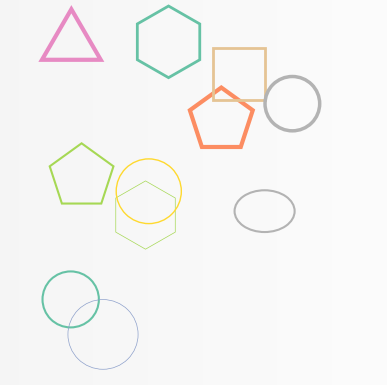[{"shape": "circle", "thickness": 1.5, "radius": 0.36, "center": [0.182, 0.222]}, {"shape": "hexagon", "thickness": 2, "radius": 0.47, "center": [0.435, 0.891]}, {"shape": "pentagon", "thickness": 3, "radius": 0.43, "center": [0.571, 0.687]}, {"shape": "circle", "thickness": 0.5, "radius": 0.45, "center": [0.266, 0.131]}, {"shape": "triangle", "thickness": 3, "radius": 0.44, "center": [0.184, 0.888]}, {"shape": "hexagon", "thickness": 0.5, "radius": 0.44, "center": [0.376, 0.441]}, {"shape": "pentagon", "thickness": 1.5, "radius": 0.43, "center": [0.211, 0.541]}, {"shape": "circle", "thickness": 1, "radius": 0.42, "center": [0.384, 0.503]}, {"shape": "square", "thickness": 2, "radius": 0.34, "center": [0.617, 0.809]}, {"shape": "circle", "thickness": 2.5, "radius": 0.35, "center": [0.754, 0.731]}, {"shape": "oval", "thickness": 1.5, "radius": 0.39, "center": [0.683, 0.452]}]